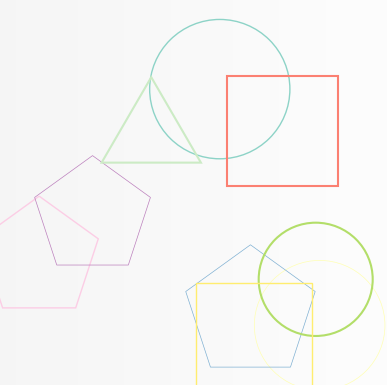[{"shape": "circle", "thickness": 1, "radius": 0.9, "center": [0.567, 0.769]}, {"shape": "circle", "thickness": 0.5, "radius": 0.84, "center": [0.825, 0.155]}, {"shape": "square", "thickness": 1.5, "radius": 0.71, "center": [0.729, 0.66]}, {"shape": "pentagon", "thickness": 0.5, "radius": 0.88, "center": [0.646, 0.189]}, {"shape": "circle", "thickness": 1.5, "radius": 0.74, "center": [0.815, 0.274]}, {"shape": "pentagon", "thickness": 1, "radius": 0.8, "center": [0.101, 0.33]}, {"shape": "pentagon", "thickness": 0.5, "radius": 0.79, "center": [0.239, 0.439]}, {"shape": "triangle", "thickness": 1.5, "radius": 0.74, "center": [0.39, 0.652]}, {"shape": "square", "thickness": 1, "radius": 0.75, "center": [0.656, 0.115]}]